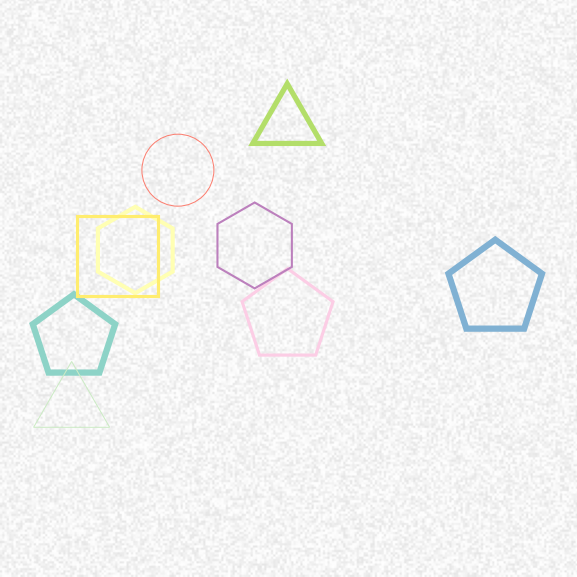[{"shape": "pentagon", "thickness": 3, "radius": 0.37, "center": [0.128, 0.415]}, {"shape": "hexagon", "thickness": 2, "radius": 0.37, "center": [0.234, 0.566]}, {"shape": "circle", "thickness": 0.5, "radius": 0.31, "center": [0.308, 0.704]}, {"shape": "pentagon", "thickness": 3, "radius": 0.43, "center": [0.858, 0.499]}, {"shape": "triangle", "thickness": 2.5, "radius": 0.34, "center": [0.497, 0.785]}, {"shape": "pentagon", "thickness": 1.5, "radius": 0.41, "center": [0.498, 0.451]}, {"shape": "hexagon", "thickness": 1, "radius": 0.37, "center": [0.441, 0.574]}, {"shape": "triangle", "thickness": 0.5, "radius": 0.38, "center": [0.124, 0.297]}, {"shape": "square", "thickness": 1.5, "radius": 0.35, "center": [0.204, 0.556]}]